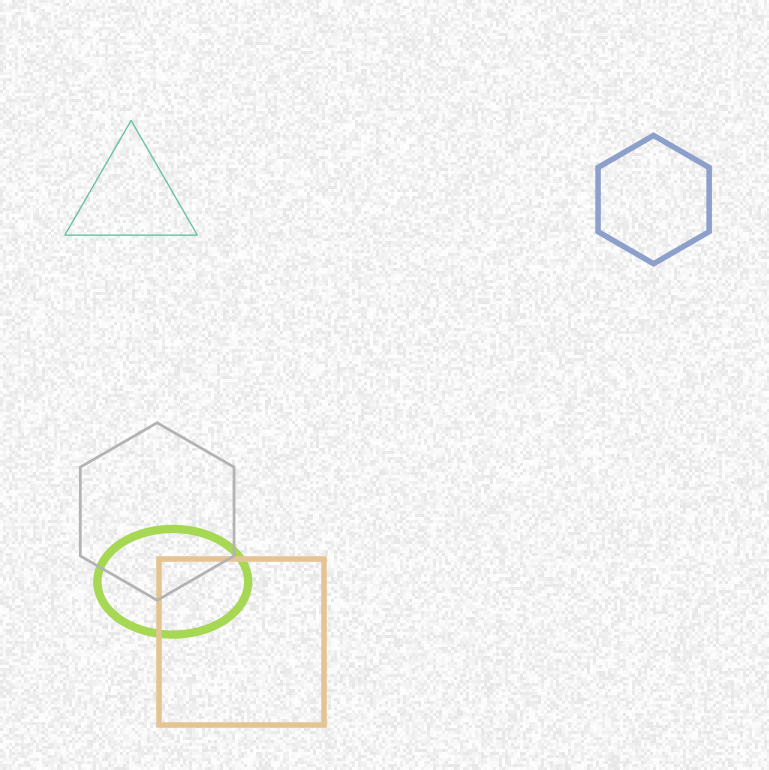[{"shape": "triangle", "thickness": 0.5, "radius": 0.5, "center": [0.17, 0.744]}, {"shape": "hexagon", "thickness": 2, "radius": 0.42, "center": [0.849, 0.741]}, {"shape": "oval", "thickness": 3, "radius": 0.49, "center": [0.224, 0.244]}, {"shape": "square", "thickness": 2, "radius": 0.54, "center": [0.314, 0.166]}, {"shape": "hexagon", "thickness": 1, "radius": 0.58, "center": [0.204, 0.336]}]